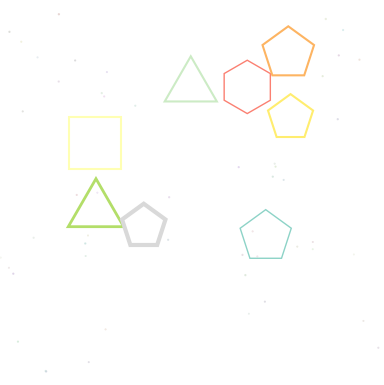[{"shape": "pentagon", "thickness": 1, "radius": 0.35, "center": [0.69, 0.386]}, {"shape": "square", "thickness": 1.5, "radius": 0.34, "center": [0.248, 0.628]}, {"shape": "hexagon", "thickness": 1, "radius": 0.35, "center": [0.642, 0.774]}, {"shape": "pentagon", "thickness": 1.5, "radius": 0.35, "center": [0.749, 0.861]}, {"shape": "triangle", "thickness": 2, "radius": 0.42, "center": [0.249, 0.453]}, {"shape": "pentagon", "thickness": 3, "radius": 0.3, "center": [0.373, 0.412]}, {"shape": "triangle", "thickness": 1.5, "radius": 0.39, "center": [0.496, 0.776]}, {"shape": "pentagon", "thickness": 1.5, "radius": 0.31, "center": [0.755, 0.694]}]